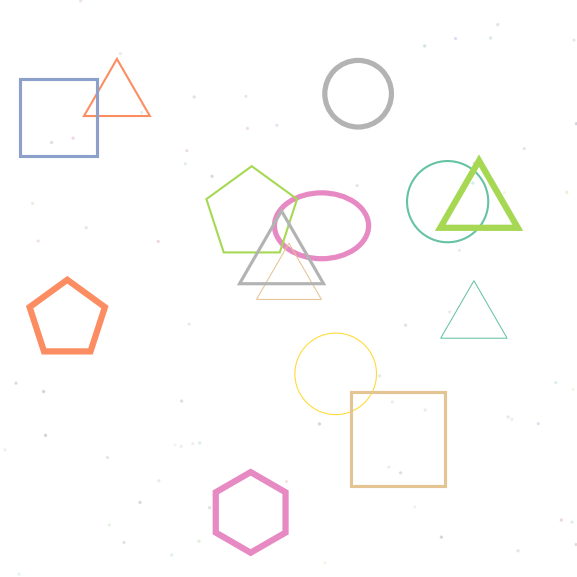[{"shape": "triangle", "thickness": 0.5, "radius": 0.33, "center": [0.821, 0.447]}, {"shape": "circle", "thickness": 1, "radius": 0.35, "center": [0.775, 0.65]}, {"shape": "triangle", "thickness": 1, "radius": 0.33, "center": [0.202, 0.831]}, {"shape": "pentagon", "thickness": 3, "radius": 0.34, "center": [0.116, 0.446]}, {"shape": "square", "thickness": 1.5, "radius": 0.33, "center": [0.102, 0.796]}, {"shape": "hexagon", "thickness": 3, "radius": 0.35, "center": [0.434, 0.112]}, {"shape": "oval", "thickness": 2.5, "radius": 0.41, "center": [0.557, 0.608]}, {"shape": "pentagon", "thickness": 1, "radius": 0.41, "center": [0.436, 0.629]}, {"shape": "triangle", "thickness": 3, "radius": 0.39, "center": [0.829, 0.643]}, {"shape": "circle", "thickness": 0.5, "radius": 0.35, "center": [0.581, 0.352]}, {"shape": "square", "thickness": 1.5, "radius": 0.41, "center": [0.689, 0.239]}, {"shape": "triangle", "thickness": 0.5, "radius": 0.32, "center": [0.5, 0.513]}, {"shape": "circle", "thickness": 2.5, "radius": 0.29, "center": [0.62, 0.837]}, {"shape": "triangle", "thickness": 1.5, "radius": 0.42, "center": [0.488, 0.55]}]